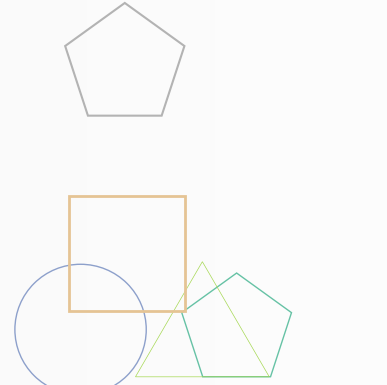[{"shape": "pentagon", "thickness": 1, "radius": 0.74, "center": [0.611, 0.142]}, {"shape": "circle", "thickness": 1, "radius": 0.85, "center": [0.208, 0.144]}, {"shape": "triangle", "thickness": 0.5, "radius": 1.0, "center": [0.522, 0.121]}, {"shape": "square", "thickness": 2, "radius": 0.75, "center": [0.327, 0.342]}, {"shape": "pentagon", "thickness": 1.5, "radius": 0.81, "center": [0.322, 0.83]}]